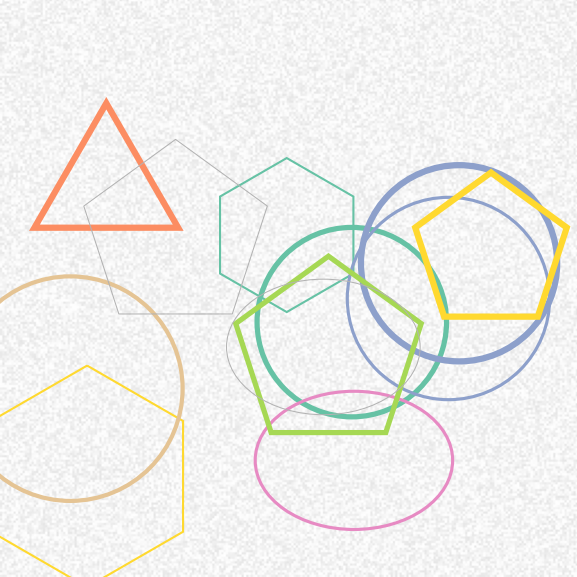[{"shape": "circle", "thickness": 2.5, "radius": 0.82, "center": [0.609, 0.441]}, {"shape": "hexagon", "thickness": 1, "radius": 0.67, "center": [0.496, 0.592]}, {"shape": "triangle", "thickness": 3, "radius": 0.72, "center": [0.184, 0.677]}, {"shape": "circle", "thickness": 1.5, "radius": 0.88, "center": [0.777, 0.482]}, {"shape": "circle", "thickness": 3, "radius": 0.85, "center": [0.795, 0.543]}, {"shape": "oval", "thickness": 1.5, "radius": 0.85, "center": [0.613, 0.202]}, {"shape": "pentagon", "thickness": 2.5, "radius": 0.84, "center": [0.569, 0.387]}, {"shape": "pentagon", "thickness": 3, "radius": 0.69, "center": [0.85, 0.562]}, {"shape": "hexagon", "thickness": 1, "radius": 0.96, "center": [0.151, 0.174]}, {"shape": "circle", "thickness": 2, "radius": 0.97, "center": [0.122, 0.326]}, {"shape": "pentagon", "thickness": 0.5, "radius": 0.84, "center": [0.304, 0.591]}, {"shape": "oval", "thickness": 0.5, "radius": 0.84, "center": [0.56, 0.398]}]